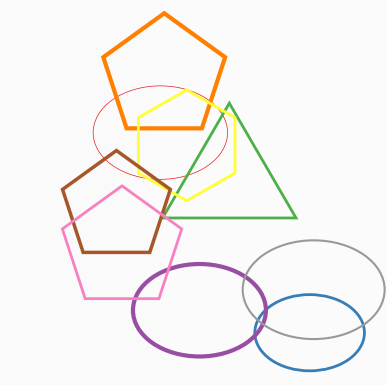[{"shape": "oval", "thickness": 0.5, "radius": 0.87, "center": [0.414, 0.656]}, {"shape": "oval", "thickness": 2, "radius": 0.71, "center": [0.799, 0.136]}, {"shape": "triangle", "thickness": 2, "radius": 0.99, "center": [0.592, 0.533]}, {"shape": "oval", "thickness": 3, "radius": 0.86, "center": [0.515, 0.194]}, {"shape": "pentagon", "thickness": 3, "radius": 0.83, "center": [0.424, 0.8]}, {"shape": "hexagon", "thickness": 2, "radius": 0.72, "center": [0.482, 0.623]}, {"shape": "pentagon", "thickness": 2.5, "radius": 0.73, "center": [0.3, 0.463]}, {"shape": "pentagon", "thickness": 2, "radius": 0.81, "center": [0.315, 0.355]}, {"shape": "oval", "thickness": 1.5, "radius": 0.92, "center": [0.809, 0.248]}]